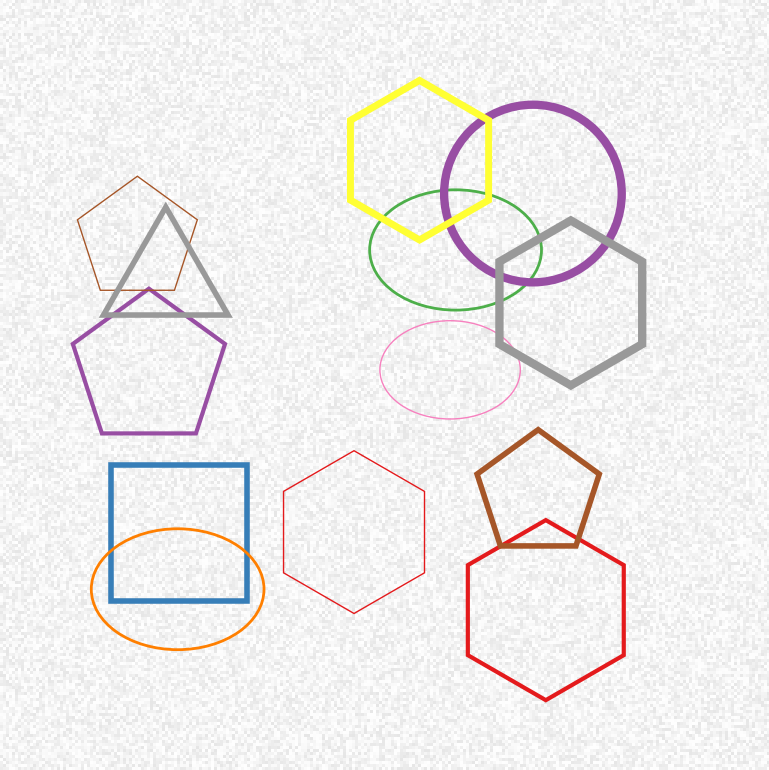[{"shape": "hexagon", "thickness": 1.5, "radius": 0.58, "center": [0.709, 0.208]}, {"shape": "hexagon", "thickness": 0.5, "radius": 0.53, "center": [0.46, 0.309]}, {"shape": "square", "thickness": 2, "radius": 0.44, "center": [0.232, 0.308]}, {"shape": "oval", "thickness": 1, "radius": 0.56, "center": [0.592, 0.675]}, {"shape": "pentagon", "thickness": 1.5, "radius": 0.52, "center": [0.193, 0.521]}, {"shape": "circle", "thickness": 3, "radius": 0.58, "center": [0.692, 0.749]}, {"shape": "oval", "thickness": 1, "radius": 0.56, "center": [0.231, 0.235]}, {"shape": "hexagon", "thickness": 2.5, "radius": 0.52, "center": [0.545, 0.792]}, {"shape": "pentagon", "thickness": 2, "radius": 0.42, "center": [0.699, 0.359]}, {"shape": "pentagon", "thickness": 0.5, "radius": 0.41, "center": [0.178, 0.689]}, {"shape": "oval", "thickness": 0.5, "radius": 0.46, "center": [0.585, 0.52]}, {"shape": "triangle", "thickness": 2, "radius": 0.47, "center": [0.215, 0.638]}, {"shape": "hexagon", "thickness": 3, "radius": 0.54, "center": [0.741, 0.607]}]